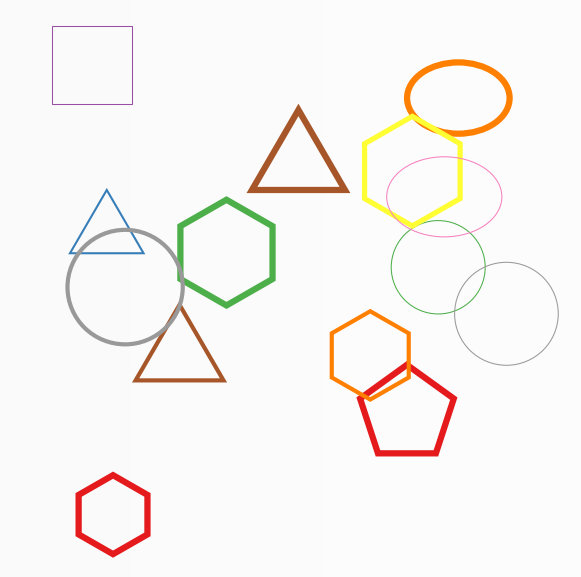[{"shape": "pentagon", "thickness": 3, "radius": 0.42, "center": [0.7, 0.283]}, {"shape": "hexagon", "thickness": 3, "radius": 0.34, "center": [0.194, 0.108]}, {"shape": "triangle", "thickness": 1, "radius": 0.37, "center": [0.184, 0.597]}, {"shape": "hexagon", "thickness": 3, "radius": 0.46, "center": [0.39, 0.562]}, {"shape": "circle", "thickness": 0.5, "radius": 0.4, "center": [0.754, 0.536]}, {"shape": "square", "thickness": 0.5, "radius": 0.34, "center": [0.158, 0.887]}, {"shape": "oval", "thickness": 3, "radius": 0.44, "center": [0.789, 0.829]}, {"shape": "hexagon", "thickness": 2, "radius": 0.38, "center": [0.637, 0.384]}, {"shape": "hexagon", "thickness": 2.5, "radius": 0.47, "center": [0.709, 0.703]}, {"shape": "triangle", "thickness": 2, "radius": 0.44, "center": [0.309, 0.384]}, {"shape": "triangle", "thickness": 3, "radius": 0.46, "center": [0.513, 0.716]}, {"shape": "oval", "thickness": 0.5, "radius": 0.5, "center": [0.764, 0.658]}, {"shape": "circle", "thickness": 0.5, "radius": 0.45, "center": [0.871, 0.456]}, {"shape": "circle", "thickness": 2, "radius": 0.5, "center": [0.215, 0.502]}]